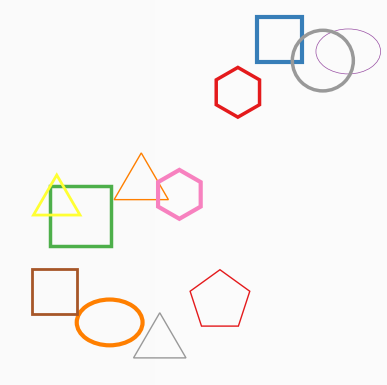[{"shape": "pentagon", "thickness": 1, "radius": 0.4, "center": [0.568, 0.218]}, {"shape": "hexagon", "thickness": 2.5, "radius": 0.32, "center": [0.614, 0.76]}, {"shape": "square", "thickness": 3, "radius": 0.29, "center": [0.722, 0.897]}, {"shape": "square", "thickness": 2.5, "radius": 0.39, "center": [0.207, 0.439]}, {"shape": "oval", "thickness": 0.5, "radius": 0.42, "center": [0.899, 0.866]}, {"shape": "triangle", "thickness": 1, "radius": 0.4, "center": [0.365, 0.522]}, {"shape": "oval", "thickness": 3, "radius": 0.42, "center": [0.283, 0.163]}, {"shape": "triangle", "thickness": 2, "radius": 0.35, "center": [0.146, 0.476]}, {"shape": "square", "thickness": 2, "radius": 0.29, "center": [0.14, 0.242]}, {"shape": "hexagon", "thickness": 3, "radius": 0.32, "center": [0.463, 0.495]}, {"shape": "triangle", "thickness": 1, "radius": 0.39, "center": [0.412, 0.109]}, {"shape": "circle", "thickness": 2.5, "radius": 0.39, "center": [0.833, 0.843]}]